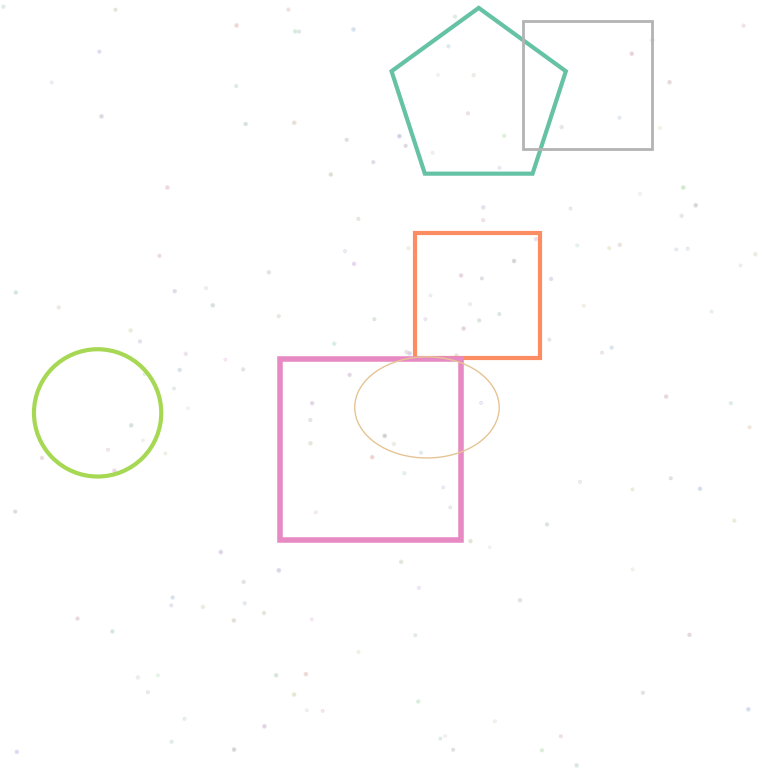[{"shape": "pentagon", "thickness": 1.5, "radius": 0.59, "center": [0.622, 0.871]}, {"shape": "square", "thickness": 1.5, "radius": 0.41, "center": [0.62, 0.617]}, {"shape": "square", "thickness": 2, "radius": 0.59, "center": [0.481, 0.416]}, {"shape": "circle", "thickness": 1.5, "radius": 0.41, "center": [0.127, 0.464]}, {"shape": "oval", "thickness": 0.5, "radius": 0.47, "center": [0.554, 0.471]}, {"shape": "square", "thickness": 1, "radius": 0.42, "center": [0.763, 0.89]}]